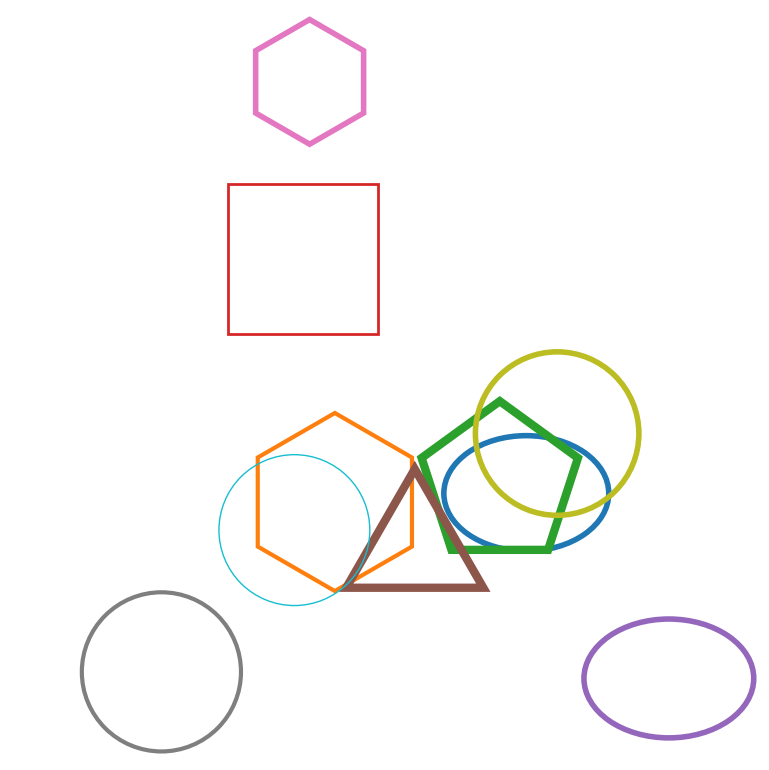[{"shape": "oval", "thickness": 2, "radius": 0.54, "center": [0.683, 0.359]}, {"shape": "hexagon", "thickness": 1.5, "radius": 0.58, "center": [0.435, 0.348]}, {"shape": "pentagon", "thickness": 3, "radius": 0.53, "center": [0.649, 0.372]}, {"shape": "square", "thickness": 1, "radius": 0.49, "center": [0.393, 0.664]}, {"shape": "oval", "thickness": 2, "radius": 0.55, "center": [0.869, 0.119]}, {"shape": "triangle", "thickness": 3, "radius": 0.51, "center": [0.539, 0.288]}, {"shape": "hexagon", "thickness": 2, "radius": 0.4, "center": [0.402, 0.894]}, {"shape": "circle", "thickness": 1.5, "radius": 0.52, "center": [0.21, 0.127]}, {"shape": "circle", "thickness": 2, "radius": 0.53, "center": [0.724, 0.437]}, {"shape": "circle", "thickness": 0.5, "radius": 0.49, "center": [0.382, 0.312]}]